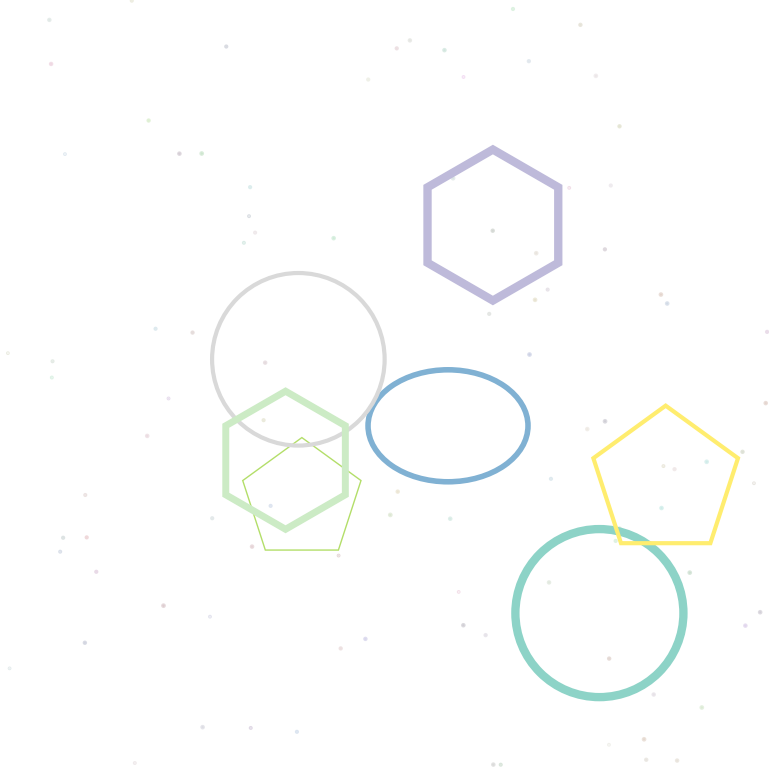[{"shape": "circle", "thickness": 3, "radius": 0.55, "center": [0.778, 0.204]}, {"shape": "hexagon", "thickness": 3, "radius": 0.49, "center": [0.64, 0.708]}, {"shape": "oval", "thickness": 2, "radius": 0.52, "center": [0.582, 0.447]}, {"shape": "pentagon", "thickness": 0.5, "radius": 0.4, "center": [0.392, 0.351]}, {"shape": "circle", "thickness": 1.5, "radius": 0.56, "center": [0.387, 0.533]}, {"shape": "hexagon", "thickness": 2.5, "radius": 0.45, "center": [0.371, 0.402]}, {"shape": "pentagon", "thickness": 1.5, "radius": 0.49, "center": [0.865, 0.374]}]